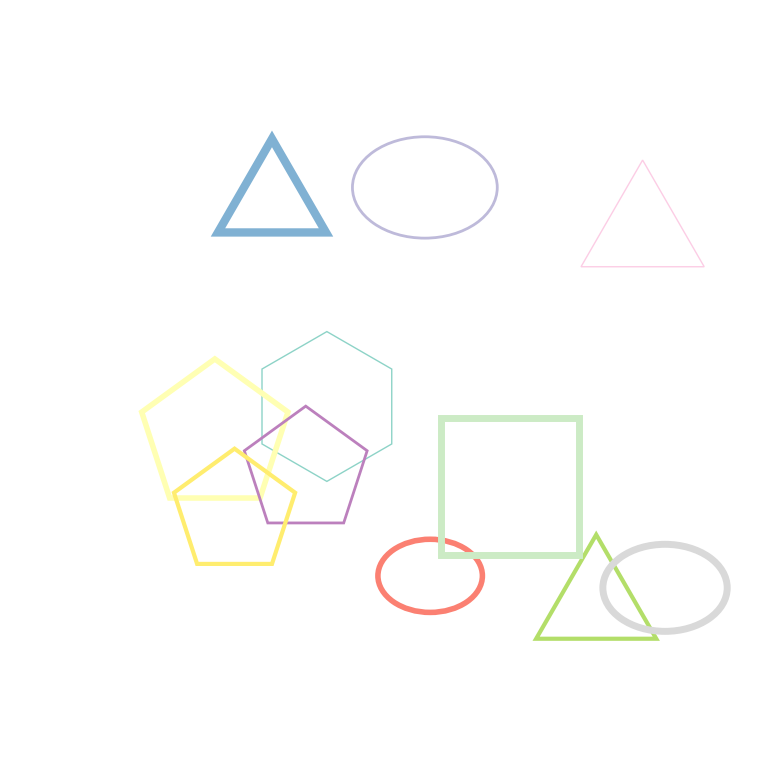[{"shape": "hexagon", "thickness": 0.5, "radius": 0.49, "center": [0.425, 0.472]}, {"shape": "pentagon", "thickness": 2, "radius": 0.5, "center": [0.279, 0.434]}, {"shape": "oval", "thickness": 1, "radius": 0.47, "center": [0.552, 0.757]}, {"shape": "oval", "thickness": 2, "radius": 0.34, "center": [0.559, 0.252]}, {"shape": "triangle", "thickness": 3, "radius": 0.41, "center": [0.353, 0.739]}, {"shape": "triangle", "thickness": 1.5, "radius": 0.45, "center": [0.774, 0.216]}, {"shape": "triangle", "thickness": 0.5, "radius": 0.46, "center": [0.835, 0.7]}, {"shape": "oval", "thickness": 2.5, "radius": 0.4, "center": [0.864, 0.237]}, {"shape": "pentagon", "thickness": 1, "radius": 0.42, "center": [0.397, 0.389]}, {"shape": "square", "thickness": 2.5, "radius": 0.45, "center": [0.662, 0.368]}, {"shape": "pentagon", "thickness": 1.5, "radius": 0.41, "center": [0.305, 0.335]}]